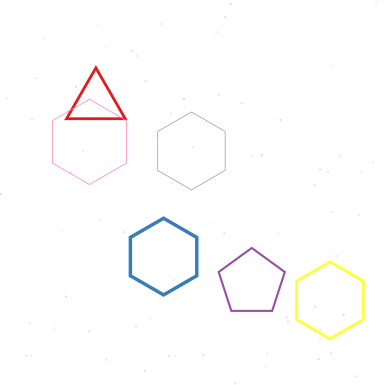[{"shape": "triangle", "thickness": 2, "radius": 0.44, "center": [0.249, 0.736]}, {"shape": "hexagon", "thickness": 2.5, "radius": 0.5, "center": [0.425, 0.334]}, {"shape": "pentagon", "thickness": 1.5, "radius": 0.45, "center": [0.654, 0.266]}, {"shape": "hexagon", "thickness": 2, "radius": 0.5, "center": [0.857, 0.22]}, {"shape": "hexagon", "thickness": 0.5, "radius": 0.55, "center": [0.232, 0.631]}, {"shape": "hexagon", "thickness": 0.5, "radius": 0.51, "center": [0.497, 0.608]}]